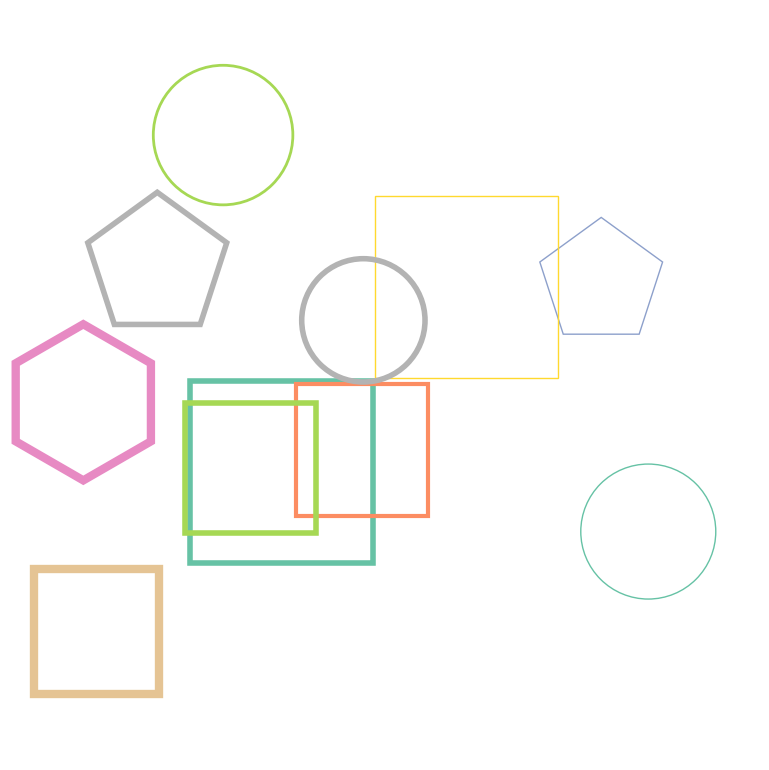[{"shape": "square", "thickness": 2, "radius": 0.59, "center": [0.366, 0.387]}, {"shape": "circle", "thickness": 0.5, "radius": 0.44, "center": [0.842, 0.31]}, {"shape": "square", "thickness": 1.5, "radius": 0.43, "center": [0.47, 0.416]}, {"shape": "pentagon", "thickness": 0.5, "radius": 0.42, "center": [0.781, 0.634]}, {"shape": "hexagon", "thickness": 3, "radius": 0.51, "center": [0.108, 0.478]}, {"shape": "circle", "thickness": 1, "radius": 0.45, "center": [0.29, 0.825]}, {"shape": "square", "thickness": 2, "radius": 0.42, "center": [0.325, 0.392]}, {"shape": "square", "thickness": 0.5, "radius": 0.59, "center": [0.606, 0.627]}, {"shape": "square", "thickness": 3, "radius": 0.41, "center": [0.126, 0.18]}, {"shape": "pentagon", "thickness": 2, "radius": 0.47, "center": [0.204, 0.655]}, {"shape": "circle", "thickness": 2, "radius": 0.4, "center": [0.472, 0.584]}]